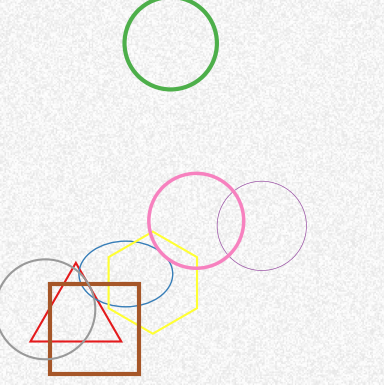[{"shape": "triangle", "thickness": 1.5, "radius": 0.68, "center": [0.197, 0.181]}, {"shape": "oval", "thickness": 1, "radius": 0.61, "center": [0.327, 0.288]}, {"shape": "circle", "thickness": 3, "radius": 0.6, "center": [0.443, 0.888]}, {"shape": "circle", "thickness": 0.5, "radius": 0.58, "center": [0.68, 0.413]}, {"shape": "hexagon", "thickness": 1.5, "radius": 0.66, "center": [0.397, 0.266]}, {"shape": "square", "thickness": 3, "radius": 0.58, "center": [0.245, 0.146]}, {"shape": "circle", "thickness": 2.5, "radius": 0.62, "center": [0.51, 0.426]}, {"shape": "circle", "thickness": 1.5, "radius": 0.65, "center": [0.118, 0.197]}]